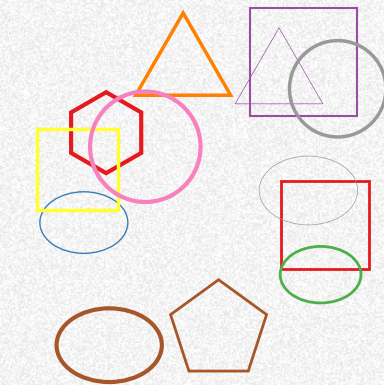[{"shape": "hexagon", "thickness": 3, "radius": 0.53, "center": [0.276, 0.655]}, {"shape": "square", "thickness": 2, "radius": 0.57, "center": [0.845, 0.416]}, {"shape": "oval", "thickness": 1, "radius": 0.57, "center": [0.218, 0.422]}, {"shape": "oval", "thickness": 2, "radius": 0.52, "center": [0.833, 0.287]}, {"shape": "triangle", "thickness": 0.5, "radius": 0.66, "center": [0.725, 0.796]}, {"shape": "square", "thickness": 1.5, "radius": 0.7, "center": [0.788, 0.839]}, {"shape": "triangle", "thickness": 2.5, "radius": 0.71, "center": [0.476, 0.824]}, {"shape": "square", "thickness": 2.5, "radius": 0.53, "center": [0.202, 0.561]}, {"shape": "oval", "thickness": 3, "radius": 0.68, "center": [0.284, 0.103]}, {"shape": "pentagon", "thickness": 2, "radius": 0.66, "center": [0.568, 0.142]}, {"shape": "circle", "thickness": 3, "radius": 0.72, "center": [0.377, 0.619]}, {"shape": "circle", "thickness": 2.5, "radius": 0.63, "center": [0.877, 0.769]}, {"shape": "oval", "thickness": 0.5, "radius": 0.64, "center": [0.801, 0.505]}]